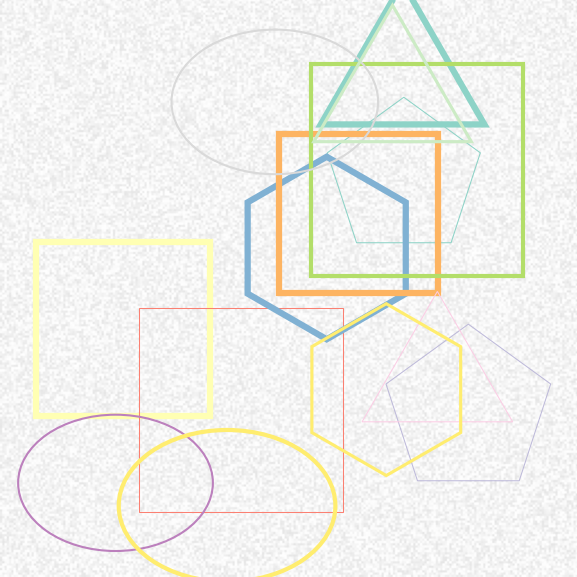[{"shape": "pentagon", "thickness": 0.5, "radius": 0.7, "center": [0.699, 0.691]}, {"shape": "triangle", "thickness": 3, "radius": 0.82, "center": [0.697, 0.865]}, {"shape": "square", "thickness": 3, "radius": 0.75, "center": [0.214, 0.43]}, {"shape": "pentagon", "thickness": 0.5, "radius": 0.75, "center": [0.811, 0.288]}, {"shape": "square", "thickness": 0.5, "radius": 0.88, "center": [0.418, 0.289]}, {"shape": "hexagon", "thickness": 3, "radius": 0.79, "center": [0.566, 0.57]}, {"shape": "square", "thickness": 3, "radius": 0.69, "center": [0.621, 0.629]}, {"shape": "square", "thickness": 2, "radius": 0.92, "center": [0.721, 0.705]}, {"shape": "triangle", "thickness": 0.5, "radius": 0.75, "center": [0.757, 0.344]}, {"shape": "oval", "thickness": 1, "radius": 0.89, "center": [0.476, 0.823]}, {"shape": "oval", "thickness": 1, "radius": 0.84, "center": [0.2, 0.163]}, {"shape": "triangle", "thickness": 1.5, "radius": 0.79, "center": [0.68, 0.833]}, {"shape": "oval", "thickness": 2, "radius": 0.94, "center": [0.393, 0.123]}, {"shape": "hexagon", "thickness": 1.5, "radius": 0.74, "center": [0.669, 0.324]}]